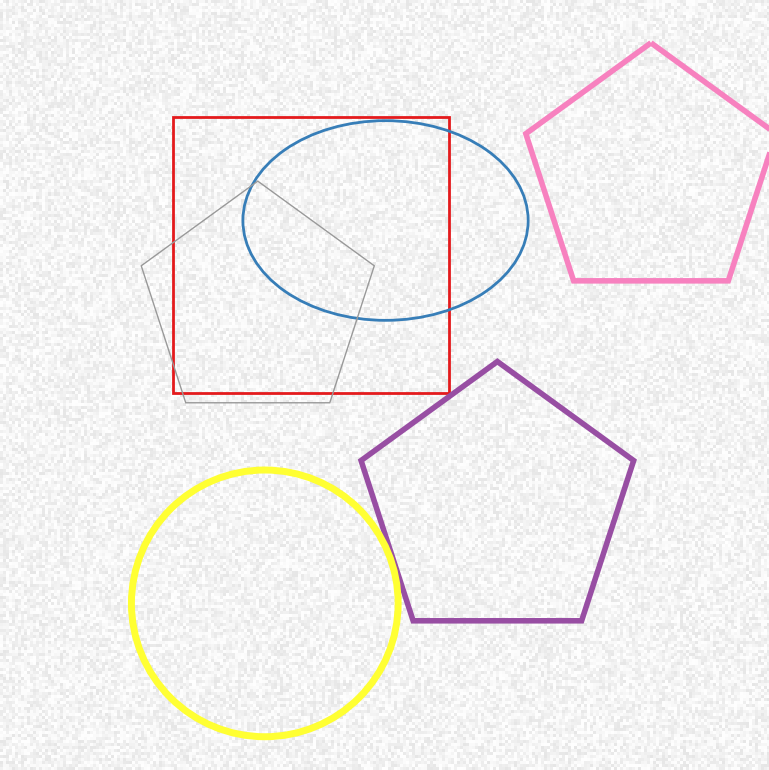[{"shape": "square", "thickness": 1, "radius": 0.89, "center": [0.404, 0.669]}, {"shape": "oval", "thickness": 1, "radius": 0.93, "center": [0.501, 0.714]}, {"shape": "pentagon", "thickness": 2, "radius": 0.93, "center": [0.646, 0.344]}, {"shape": "circle", "thickness": 2.5, "radius": 0.87, "center": [0.344, 0.216]}, {"shape": "pentagon", "thickness": 2, "radius": 0.85, "center": [0.845, 0.774]}, {"shape": "pentagon", "thickness": 0.5, "radius": 0.8, "center": [0.335, 0.606]}]